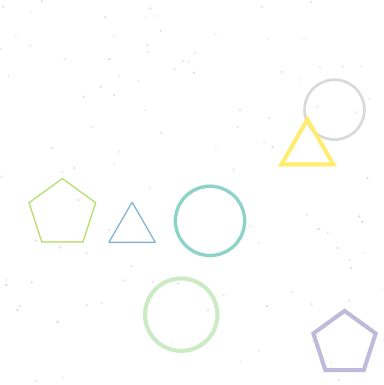[{"shape": "circle", "thickness": 2.5, "radius": 0.45, "center": [0.546, 0.426]}, {"shape": "pentagon", "thickness": 3, "radius": 0.43, "center": [0.895, 0.108]}, {"shape": "triangle", "thickness": 1, "radius": 0.35, "center": [0.343, 0.405]}, {"shape": "pentagon", "thickness": 1, "radius": 0.46, "center": [0.162, 0.445]}, {"shape": "circle", "thickness": 2, "radius": 0.39, "center": [0.869, 0.715]}, {"shape": "circle", "thickness": 3, "radius": 0.47, "center": [0.471, 0.183]}, {"shape": "triangle", "thickness": 3, "radius": 0.39, "center": [0.798, 0.612]}]